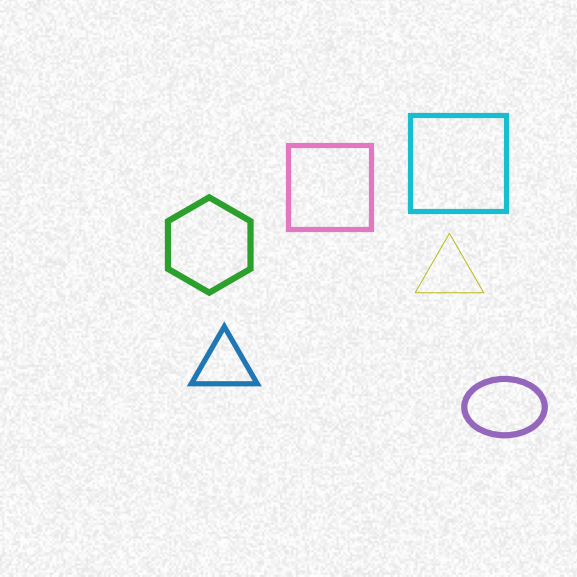[{"shape": "triangle", "thickness": 2.5, "radius": 0.33, "center": [0.388, 0.368]}, {"shape": "hexagon", "thickness": 3, "radius": 0.41, "center": [0.362, 0.575]}, {"shape": "oval", "thickness": 3, "radius": 0.35, "center": [0.874, 0.294]}, {"shape": "square", "thickness": 2.5, "radius": 0.36, "center": [0.571, 0.675]}, {"shape": "triangle", "thickness": 0.5, "radius": 0.34, "center": [0.778, 0.527]}, {"shape": "square", "thickness": 2.5, "radius": 0.41, "center": [0.793, 0.717]}]